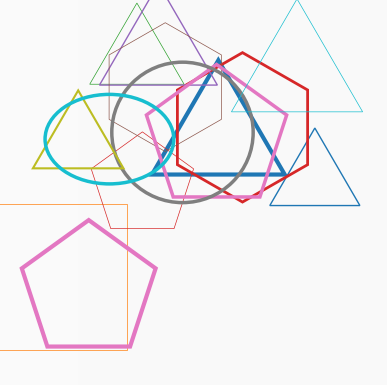[{"shape": "triangle", "thickness": 3, "radius": 0.99, "center": [0.563, 0.646]}, {"shape": "triangle", "thickness": 1, "radius": 0.67, "center": [0.812, 0.533]}, {"shape": "square", "thickness": 0.5, "radius": 0.94, "center": [0.138, 0.28]}, {"shape": "triangle", "thickness": 0.5, "radius": 0.7, "center": [0.353, 0.852]}, {"shape": "pentagon", "thickness": 0.5, "radius": 0.69, "center": [0.367, 0.519]}, {"shape": "hexagon", "thickness": 2, "radius": 0.97, "center": [0.626, 0.669]}, {"shape": "triangle", "thickness": 1, "radius": 0.88, "center": [0.409, 0.867]}, {"shape": "hexagon", "thickness": 0.5, "radius": 0.84, "center": [0.426, 0.774]}, {"shape": "pentagon", "thickness": 3, "radius": 0.91, "center": [0.229, 0.247]}, {"shape": "pentagon", "thickness": 2.5, "radius": 0.95, "center": [0.559, 0.642]}, {"shape": "circle", "thickness": 2.5, "radius": 0.91, "center": [0.471, 0.656]}, {"shape": "triangle", "thickness": 1.5, "radius": 0.67, "center": [0.202, 0.63]}, {"shape": "triangle", "thickness": 0.5, "radius": 0.98, "center": [0.767, 0.807]}, {"shape": "oval", "thickness": 2.5, "radius": 0.83, "center": [0.282, 0.639]}]